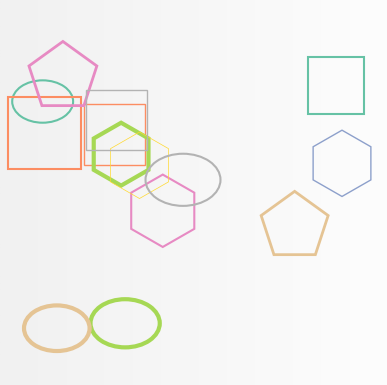[{"shape": "oval", "thickness": 1.5, "radius": 0.39, "center": [0.11, 0.736]}, {"shape": "square", "thickness": 1.5, "radius": 0.37, "center": [0.867, 0.778]}, {"shape": "square", "thickness": 1, "radius": 0.4, "center": [0.295, 0.651]}, {"shape": "square", "thickness": 1.5, "radius": 0.47, "center": [0.114, 0.654]}, {"shape": "hexagon", "thickness": 1, "radius": 0.43, "center": [0.883, 0.576]}, {"shape": "hexagon", "thickness": 1.5, "radius": 0.47, "center": [0.42, 0.453]}, {"shape": "pentagon", "thickness": 2, "radius": 0.46, "center": [0.162, 0.8]}, {"shape": "oval", "thickness": 3, "radius": 0.45, "center": [0.323, 0.16]}, {"shape": "hexagon", "thickness": 3, "radius": 0.41, "center": [0.313, 0.6]}, {"shape": "hexagon", "thickness": 0.5, "radius": 0.43, "center": [0.36, 0.571]}, {"shape": "oval", "thickness": 3, "radius": 0.42, "center": [0.147, 0.147]}, {"shape": "pentagon", "thickness": 2, "radius": 0.45, "center": [0.76, 0.412]}, {"shape": "oval", "thickness": 1.5, "radius": 0.48, "center": [0.472, 0.533]}, {"shape": "square", "thickness": 1, "radius": 0.39, "center": [0.3, 0.687]}]